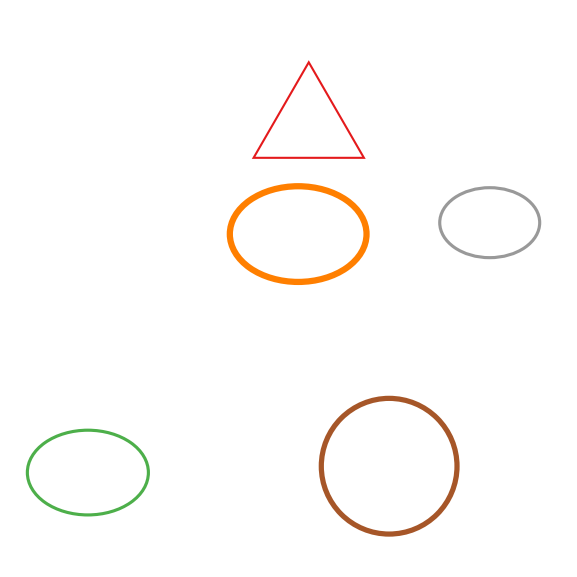[{"shape": "triangle", "thickness": 1, "radius": 0.55, "center": [0.535, 0.781]}, {"shape": "oval", "thickness": 1.5, "radius": 0.52, "center": [0.152, 0.181]}, {"shape": "oval", "thickness": 3, "radius": 0.59, "center": [0.516, 0.594]}, {"shape": "circle", "thickness": 2.5, "radius": 0.59, "center": [0.674, 0.192]}, {"shape": "oval", "thickness": 1.5, "radius": 0.43, "center": [0.848, 0.614]}]